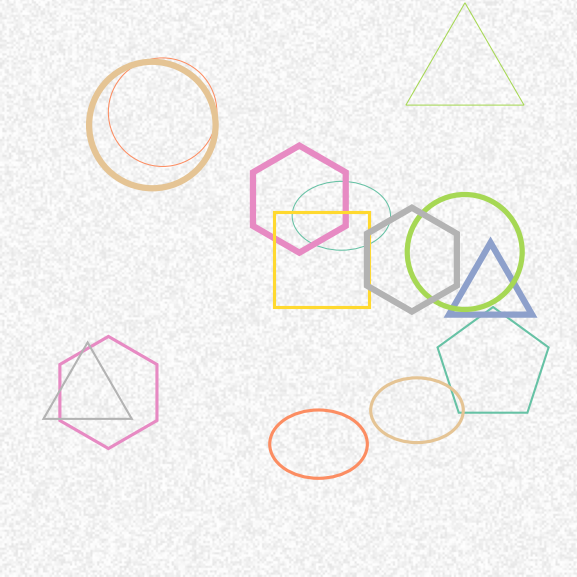[{"shape": "pentagon", "thickness": 1, "radius": 0.51, "center": [0.854, 0.366]}, {"shape": "oval", "thickness": 0.5, "radius": 0.43, "center": [0.591, 0.625]}, {"shape": "circle", "thickness": 0.5, "radius": 0.47, "center": [0.282, 0.805]}, {"shape": "oval", "thickness": 1.5, "radius": 0.42, "center": [0.552, 0.23]}, {"shape": "triangle", "thickness": 3, "radius": 0.42, "center": [0.849, 0.496]}, {"shape": "hexagon", "thickness": 3, "radius": 0.46, "center": [0.518, 0.654]}, {"shape": "hexagon", "thickness": 1.5, "radius": 0.49, "center": [0.188, 0.319]}, {"shape": "circle", "thickness": 2.5, "radius": 0.5, "center": [0.805, 0.563]}, {"shape": "triangle", "thickness": 0.5, "radius": 0.59, "center": [0.805, 0.876]}, {"shape": "square", "thickness": 1.5, "radius": 0.41, "center": [0.556, 0.549]}, {"shape": "oval", "thickness": 1.5, "radius": 0.4, "center": [0.722, 0.289]}, {"shape": "circle", "thickness": 3, "radius": 0.55, "center": [0.264, 0.783]}, {"shape": "hexagon", "thickness": 3, "radius": 0.45, "center": [0.713, 0.55]}, {"shape": "triangle", "thickness": 1, "radius": 0.44, "center": [0.152, 0.318]}]